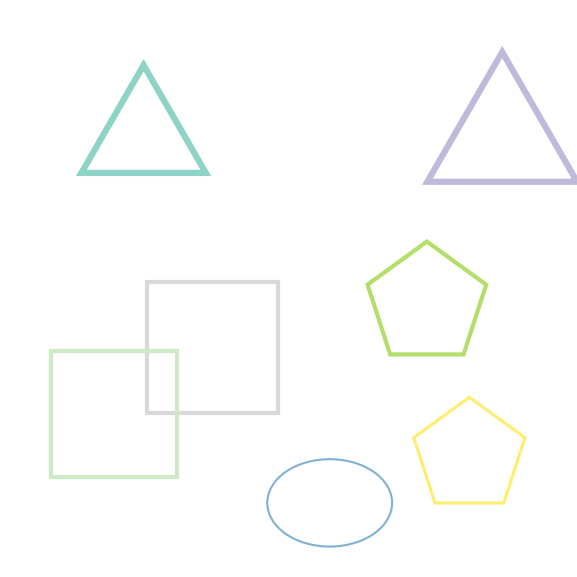[{"shape": "triangle", "thickness": 3, "radius": 0.62, "center": [0.249, 0.762]}, {"shape": "triangle", "thickness": 3, "radius": 0.75, "center": [0.87, 0.759]}, {"shape": "oval", "thickness": 1, "radius": 0.54, "center": [0.571, 0.128]}, {"shape": "pentagon", "thickness": 2, "radius": 0.54, "center": [0.739, 0.473]}, {"shape": "square", "thickness": 2, "radius": 0.57, "center": [0.368, 0.398]}, {"shape": "square", "thickness": 2, "radius": 0.55, "center": [0.197, 0.282]}, {"shape": "pentagon", "thickness": 1.5, "radius": 0.51, "center": [0.813, 0.21]}]